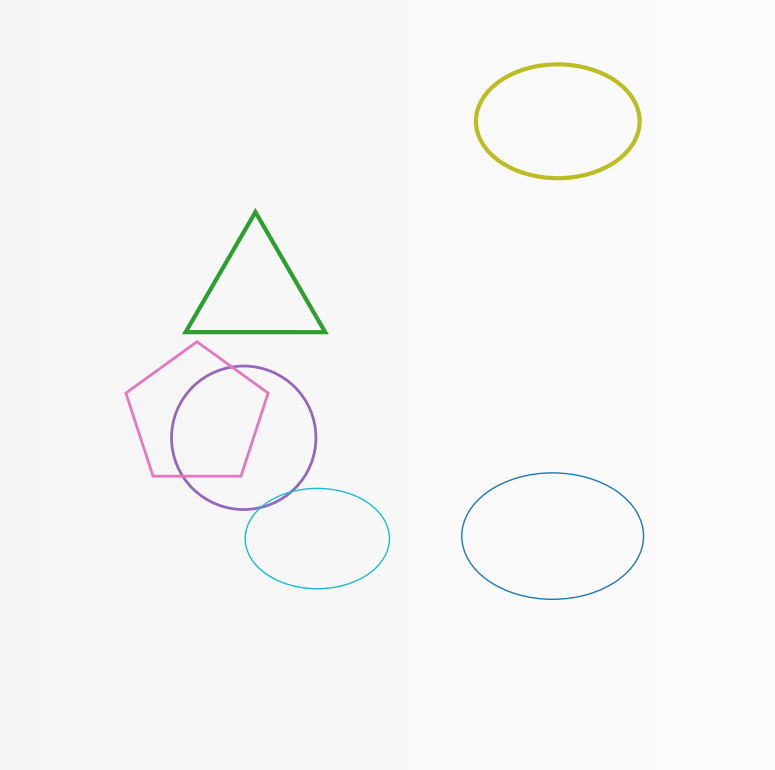[{"shape": "oval", "thickness": 0.5, "radius": 0.59, "center": [0.713, 0.304]}, {"shape": "triangle", "thickness": 1.5, "radius": 0.52, "center": [0.33, 0.621]}, {"shape": "circle", "thickness": 1, "radius": 0.47, "center": [0.314, 0.431]}, {"shape": "pentagon", "thickness": 1, "radius": 0.48, "center": [0.254, 0.46]}, {"shape": "oval", "thickness": 1.5, "radius": 0.53, "center": [0.72, 0.843]}, {"shape": "oval", "thickness": 0.5, "radius": 0.47, "center": [0.409, 0.301]}]